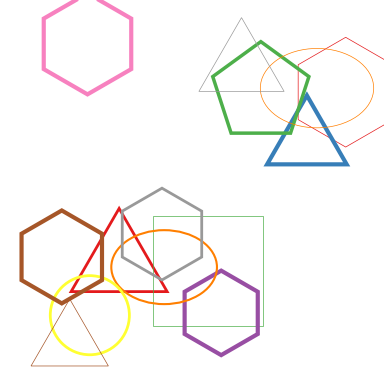[{"shape": "hexagon", "thickness": 0.5, "radius": 0.71, "center": [0.898, 0.761]}, {"shape": "triangle", "thickness": 2, "radius": 0.72, "center": [0.309, 0.315]}, {"shape": "triangle", "thickness": 3, "radius": 0.6, "center": [0.797, 0.633]}, {"shape": "square", "thickness": 0.5, "radius": 0.71, "center": [0.54, 0.296]}, {"shape": "pentagon", "thickness": 2.5, "radius": 0.66, "center": [0.677, 0.76]}, {"shape": "hexagon", "thickness": 3, "radius": 0.55, "center": [0.575, 0.187]}, {"shape": "oval", "thickness": 1.5, "radius": 0.69, "center": [0.426, 0.306]}, {"shape": "oval", "thickness": 0.5, "radius": 0.74, "center": [0.823, 0.771]}, {"shape": "circle", "thickness": 2, "radius": 0.51, "center": [0.233, 0.181]}, {"shape": "triangle", "thickness": 0.5, "radius": 0.58, "center": [0.181, 0.107]}, {"shape": "hexagon", "thickness": 3, "radius": 0.6, "center": [0.16, 0.333]}, {"shape": "hexagon", "thickness": 3, "radius": 0.66, "center": [0.227, 0.886]}, {"shape": "triangle", "thickness": 0.5, "radius": 0.64, "center": [0.627, 0.826]}, {"shape": "hexagon", "thickness": 2, "radius": 0.6, "center": [0.421, 0.392]}]